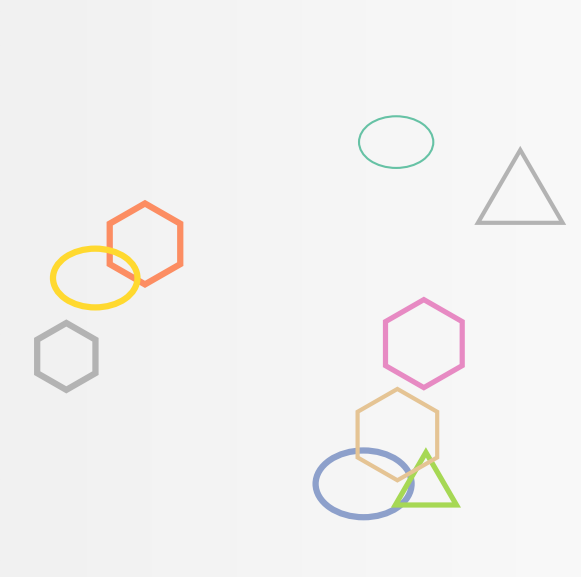[{"shape": "oval", "thickness": 1, "radius": 0.32, "center": [0.682, 0.753]}, {"shape": "hexagon", "thickness": 3, "radius": 0.35, "center": [0.249, 0.577]}, {"shape": "oval", "thickness": 3, "radius": 0.41, "center": [0.626, 0.161]}, {"shape": "hexagon", "thickness": 2.5, "radius": 0.38, "center": [0.729, 0.404]}, {"shape": "triangle", "thickness": 2.5, "radius": 0.3, "center": [0.733, 0.155]}, {"shape": "oval", "thickness": 3, "radius": 0.36, "center": [0.164, 0.518]}, {"shape": "hexagon", "thickness": 2, "radius": 0.4, "center": [0.684, 0.247]}, {"shape": "triangle", "thickness": 2, "radius": 0.42, "center": [0.895, 0.655]}, {"shape": "hexagon", "thickness": 3, "radius": 0.29, "center": [0.114, 0.382]}]